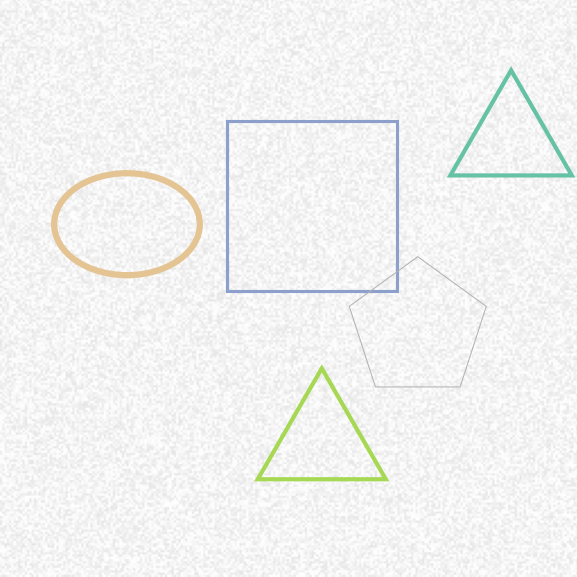[{"shape": "triangle", "thickness": 2, "radius": 0.61, "center": [0.885, 0.756]}, {"shape": "square", "thickness": 1.5, "radius": 0.73, "center": [0.541, 0.642]}, {"shape": "triangle", "thickness": 2, "radius": 0.64, "center": [0.557, 0.233]}, {"shape": "oval", "thickness": 3, "radius": 0.63, "center": [0.22, 0.611]}, {"shape": "pentagon", "thickness": 0.5, "radius": 0.62, "center": [0.723, 0.43]}]